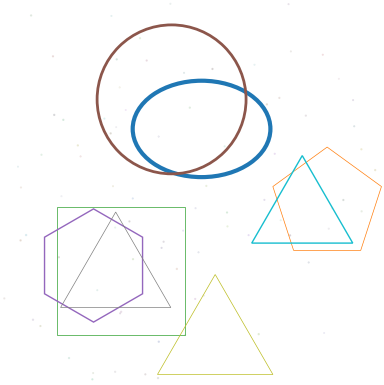[{"shape": "oval", "thickness": 3, "radius": 0.89, "center": [0.524, 0.665]}, {"shape": "pentagon", "thickness": 0.5, "radius": 0.74, "center": [0.85, 0.47]}, {"shape": "square", "thickness": 0.5, "radius": 0.83, "center": [0.315, 0.295]}, {"shape": "hexagon", "thickness": 1, "radius": 0.74, "center": [0.243, 0.31]}, {"shape": "circle", "thickness": 2, "radius": 0.97, "center": [0.446, 0.742]}, {"shape": "triangle", "thickness": 0.5, "radius": 0.83, "center": [0.301, 0.284]}, {"shape": "triangle", "thickness": 0.5, "radius": 0.87, "center": [0.559, 0.114]}, {"shape": "triangle", "thickness": 1, "radius": 0.76, "center": [0.785, 0.444]}]